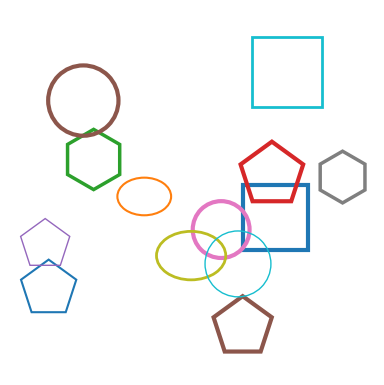[{"shape": "square", "thickness": 3, "radius": 0.42, "center": [0.716, 0.435]}, {"shape": "pentagon", "thickness": 1.5, "radius": 0.38, "center": [0.126, 0.25]}, {"shape": "oval", "thickness": 1.5, "radius": 0.35, "center": [0.375, 0.49]}, {"shape": "hexagon", "thickness": 2.5, "radius": 0.39, "center": [0.243, 0.586]}, {"shape": "pentagon", "thickness": 3, "radius": 0.43, "center": [0.706, 0.546]}, {"shape": "pentagon", "thickness": 1, "radius": 0.34, "center": [0.117, 0.365]}, {"shape": "pentagon", "thickness": 3, "radius": 0.4, "center": [0.63, 0.151]}, {"shape": "circle", "thickness": 3, "radius": 0.46, "center": [0.216, 0.739]}, {"shape": "circle", "thickness": 3, "radius": 0.37, "center": [0.574, 0.404]}, {"shape": "hexagon", "thickness": 2.5, "radius": 0.34, "center": [0.89, 0.54]}, {"shape": "oval", "thickness": 2, "radius": 0.45, "center": [0.496, 0.336]}, {"shape": "circle", "thickness": 1, "radius": 0.43, "center": [0.618, 0.315]}, {"shape": "square", "thickness": 2, "radius": 0.46, "center": [0.746, 0.813]}]